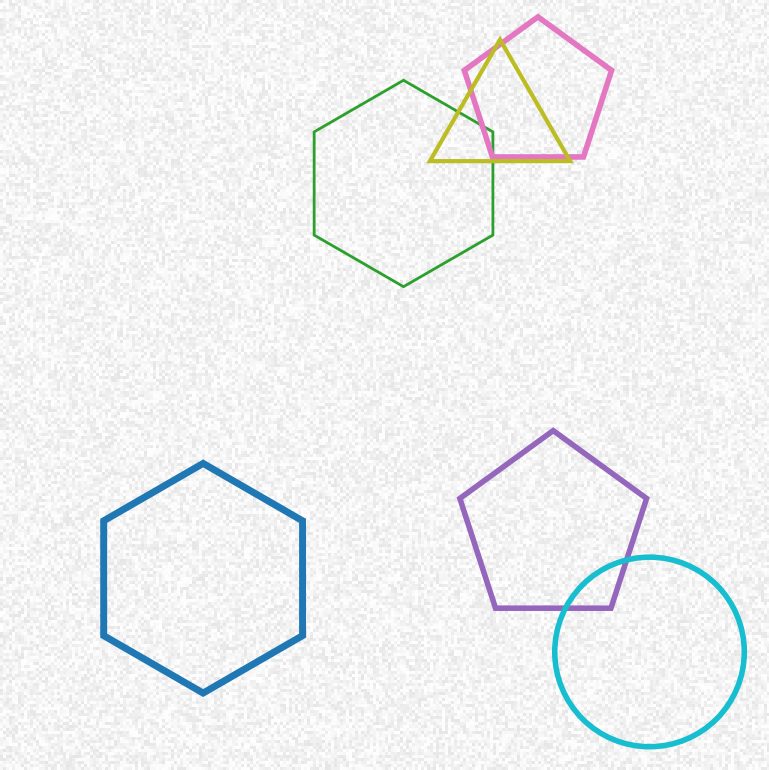[{"shape": "hexagon", "thickness": 2.5, "radius": 0.75, "center": [0.264, 0.249]}, {"shape": "hexagon", "thickness": 1, "radius": 0.67, "center": [0.524, 0.762]}, {"shape": "pentagon", "thickness": 2, "radius": 0.64, "center": [0.718, 0.313]}, {"shape": "pentagon", "thickness": 2, "radius": 0.5, "center": [0.699, 0.878]}, {"shape": "triangle", "thickness": 1.5, "radius": 0.53, "center": [0.649, 0.843]}, {"shape": "circle", "thickness": 2, "radius": 0.62, "center": [0.844, 0.153]}]